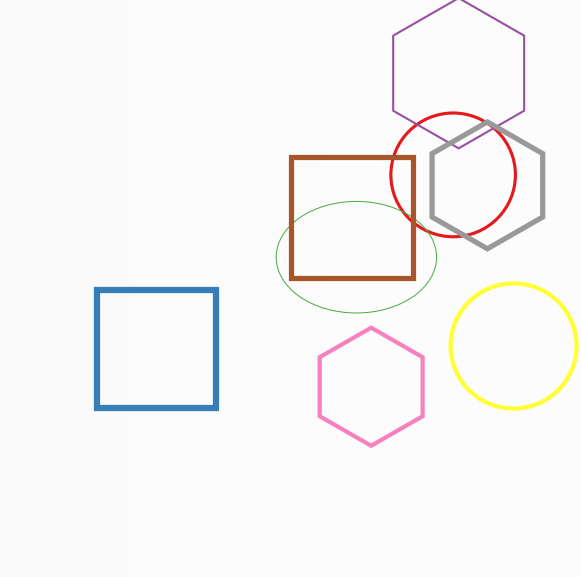[{"shape": "circle", "thickness": 1.5, "radius": 0.54, "center": [0.78, 0.696]}, {"shape": "square", "thickness": 3, "radius": 0.51, "center": [0.269, 0.394]}, {"shape": "oval", "thickness": 0.5, "radius": 0.69, "center": [0.613, 0.554]}, {"shape": "hexagon", "thickness": 1, "radius": 0.65, "center": [0.789, 0.872]}, {"shape": "circle", "thickness": 2, "radius": 0.54, "center": [0.884, 0.4]}, {"shape": "square", "thickness": 2.5, "radius": 0.53, "center": [0.606, 0.622]}, {"shape": "hexagon", "thickness": 2, "radius": 0.51, "center": [0.639, 0.329]}, {"shape": "hexagon", "thickness": 2.5, "radius": 0.55, "center": [0.839, 0.678]}]